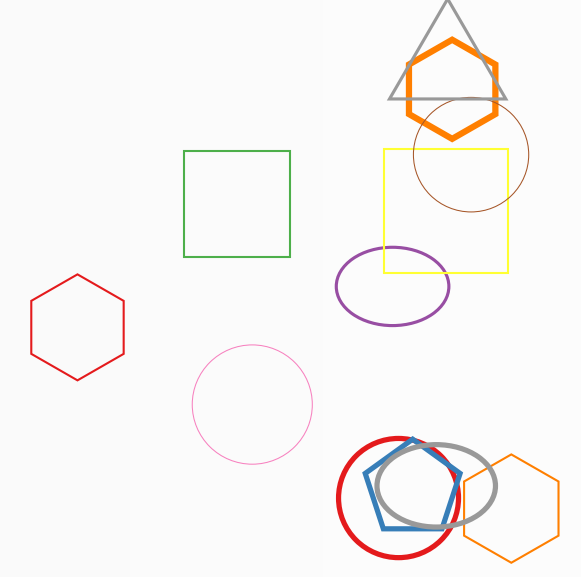[{"shape": "circle", "thickness": 2.5, "radius": 0.52, "center": [0.686, 0.137]}, {"shape": "hexagon", "thickness": 1, "radius": 0.46, "center": [0.133, 0.432]}, {"shape": "pentagon", "thickness": 2.5, "radius": 0.43, "center": [0.71, 0.153]}, {"shape": "square", "thickness": 1, "radius": 0.46, "center": [0.408, 0.646]}, {"shape": "oval", "thickness": 1.5, "radius": 0.48, "center": [0.675, 0.503]}, {"shape": "hexagon", "thickness": 3, "radius": 0.43, "center": [0.778, 0.844]}, {"shape": "hexagon", "thickness": 1, "radius": 0.47, "center": [0.88, 0.118]}, {"shape": "square", "thickness": 1, "radius": 0.54, "center": [0.767, 0.634]}, {"shape": "circle", "thickness": 0.5, "radius": 0.5, "center": [0.81, 0.731]}, {"shape": "circle", "thickness": 0.5, "radius": 0.52, "center": [0.434, 0.299]}, {"shape": "triangle", "thickness": 1.5, "radius": 0.58, "center": [0.77, 0.886]}, {"shape": "oval", "thickness": 2.5, "radius": 0.51, "center": [0.751, 0.158]}]